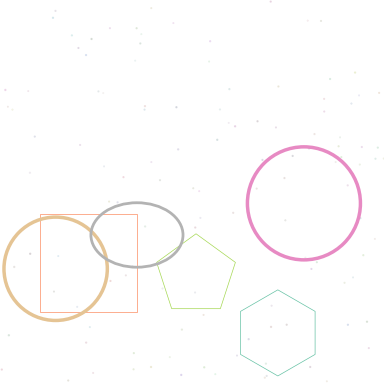[{"shape": "hexagon", "thickness": 0.5, "radius": 0.56, "center": [0.722, 0.135]}, {"shape": "square", "thickness": 0.5, "radius": 0.63, "center": [0.23, 0.317]}, {"shape": "circle", "thickness": 2.5, "radius": 0.73, "center": [0.789, 0.472]}, {"shape": "pentagon", "thickness": 0.5, "radius": 0.54, "center": [0.509, 0.285]}, {"shape": "circle", "thickness": 2.5, "radius": 0.67, "center": [0.145, 0.302]}, {"shape": "oval", "thickness": 2, "radius": 0.6, "center": [0.356, 0.39]}]